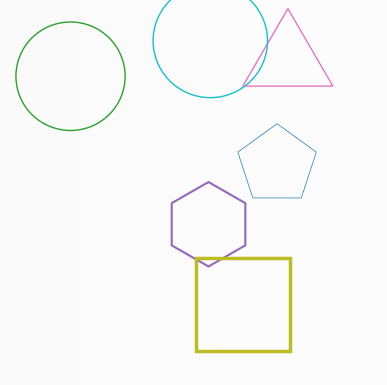[{"shape": "pentagon", "thickness": 0.5, "radius": 0.53, "center": [0.715, 0.572]}, {"shape": "circle", "thickness": 1, "radius": 0.7, "center": [0.182, 0.802]}, {"shape": "hexagon", "thickness": 1.5, "radius": 0.55, "center": [0.538, 0.418]}, {"shape": "triangle", "thickness": 1, "radius": 0.67, "center": [0.743, 0.843]}, {"shape": "square", "thickness": 2.5, "radius": 0.61, "center": [0.628, 0.209]}, {"shape": "circle", "thickness": 1, "radius": 0.74, "center": [0.543, 0.894]}]